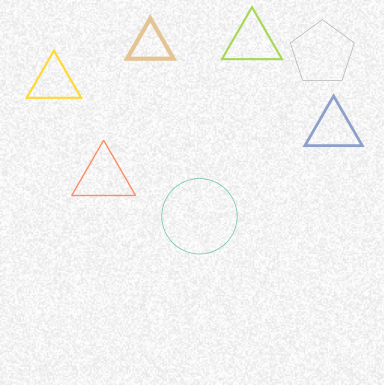[{"shape": "circle", "thickness": 0.5, "radius": 0.49, "center": [0.518, 0.438]}, {"shape": "triangle", "thickness": 1, "radius": 0.48, "center": [0.269, 0.54]}, {"shape": "triangle", "thickness": 2, "radius": 0.43, "center": [0.866, 0.665]}, {"shape": "triangle", "thickness": 1.5, "radius": 0.45, "center": [0.654, 0.891]}, {"shape": "triangle", "thickness": 1.5, "radius": 0.41, "center": [0.14, 0.787]}, {"shape": "triangle", "thickness": 3, "radius": 0.35, "center": [0.39, 0.882]}, {"shape": "pentagon", "thickness": 0.5, "radius": 0.44, "center": [0.837, 0.862]}]